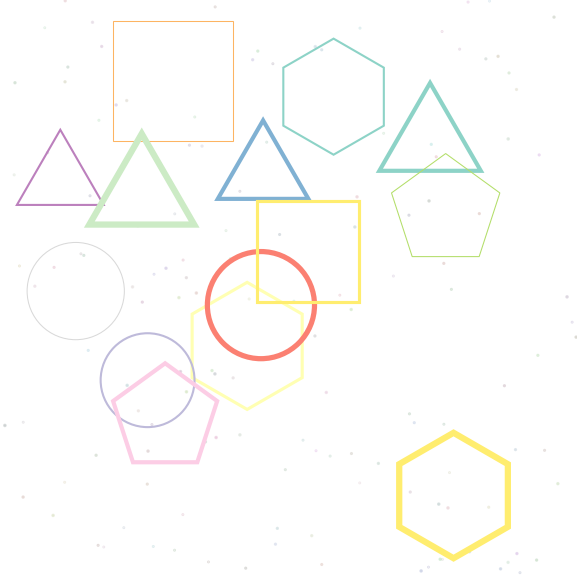[{"shape": "hexagon", "thickness": 1, "radius": 0.5, "center": [0.578, 0.832]}, {"shape": "triangle", "thickness": 2, "radius": 0.51, "center": [0.745, 0.754]}, {"shape": "hexagon", "thickness": 1.5, "radius": 0.55, "center": [0.428, 0.4]}, {"shape": "circle", "thickness": 1, "radius": 0.41, "center": [0.256, 0.341]}, {"shape": "circle", "thickness": 2.5, "radius": 0.46, "center": [0.452, 0.471]}, {"shape": "triangle", "thickness": 2, "radius": 0.45, "center": [0.456, 0.7]}, {"shape": "square", "thickness": 0.5, "radius": 0.52, "center": [0.3, 0.858]}, {"shape": "pentagon", "thickness": 0.5, "radius": 0.49, "center": [0.772, 0.635]}, {"shape": "pentagon", "thickness": 2, "radius": 0.47, "center": [0.286, 0.275]}, {"shape": "circle", "thickness": 0.5, "radius": 0.42, "center": [0.131, 0.495]}, {"shape": "triangle", "thickness": 1, "radius": 0.43, "center": [0.104, 0.688]}, {"shape": "triangle", "thickness": 3, "radius": 0.52, "center": [0.245, 0.663]}, {"shape": "hexagon", "thickness": 3, "radius": 0.54, "center": [0.785, 0.141]}, {"shape": "square", "thickness": 1.5, "radius": 0.44, "center": [0.534, 0.563]}]